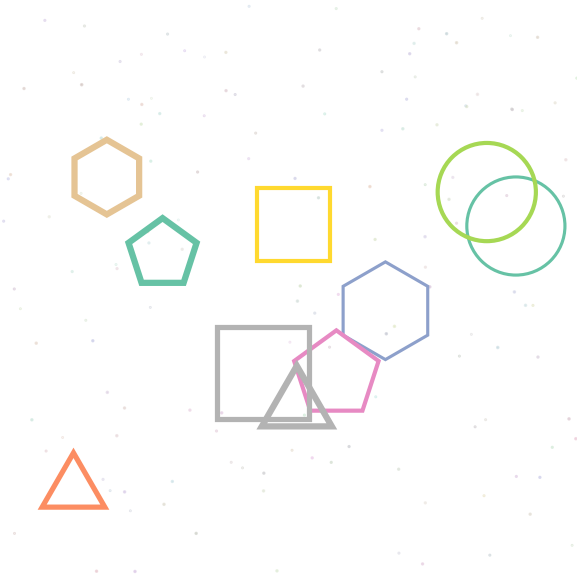[{"shape": "pentagon", "thickness": 3, "radius": 0.31, "center": [0.282, 0.559]}, {"shape": "circle", "thickness": 1.5, "radius": 0.42, "center": [0.893, 0.608]}, {"shape": "triangle", "thickness": 2.5, "radius": 0.31, "center": [0.127, 0.152]}, {"shape": "hexagon", "thickness": 1.5, "radius": 0.42, "center": [0.667, 0.461]}, {"shape": "pentagon", "thickness": 2, "radius": 0.38, "center": [0.582, 0.35]}, {"shape": "circle", "thickness": 2, "radius": 0.43, "center": [0.843, 0.667]}, {"shape": "square", "thickness": 2, "radius": 0.32, "center": [0.508, 0.61]}, {"shape": "hexagon", "thickness": 3, "radius": 0.32, "center": [0.185, 0.692]}, {"shape": "square", "thickness": 2.5, "radius": 0.4, "center": [0.456, 0.353]}, {"shape": "triangle", "thickness": 3, "radius": 0.35, "center": [0.514, 0.296]}]